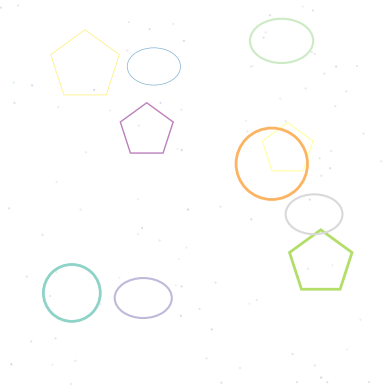[{"shape": "circle", "thickness": 2, "radius": 0.37, "center": [0.187, 0.239]}, {"shape": "pentagon", "thickness": 1, "radius": 0.35, "center": [0.747, 0.612]}, {"shape": "oval", "thickness": 1.5, "radius": 0.37, "center": [0.372, 0.226]}, {"shape": "oval", "thickness": 0.5, "radius": 0.35, "center": [0.4, 0.827]}, {"shape": "circle", "thickness": 2, "radius": 0.46, "center": [0.706, 0.575]}, {"shape": "pentagon", "thickness": 2, "radius": 0.43, "center": [0.833, 0.318]}, {"shape": "oval", "thickness": 1.5, "radius": 0.37, "center": [0.816, 0.444]}, {"shape": "pentagon", "thickness": 1, "radius": 0.36, "center": [0.381, 0.661]}, {"shape": "oval", "thickness": 1.5, "radius": 0.41, "center": [0.731, 0.894]}, {"shape": "pentagon", "thickness": 0.5, "radius": 0.47, "center": [0.221, 0.829]}]